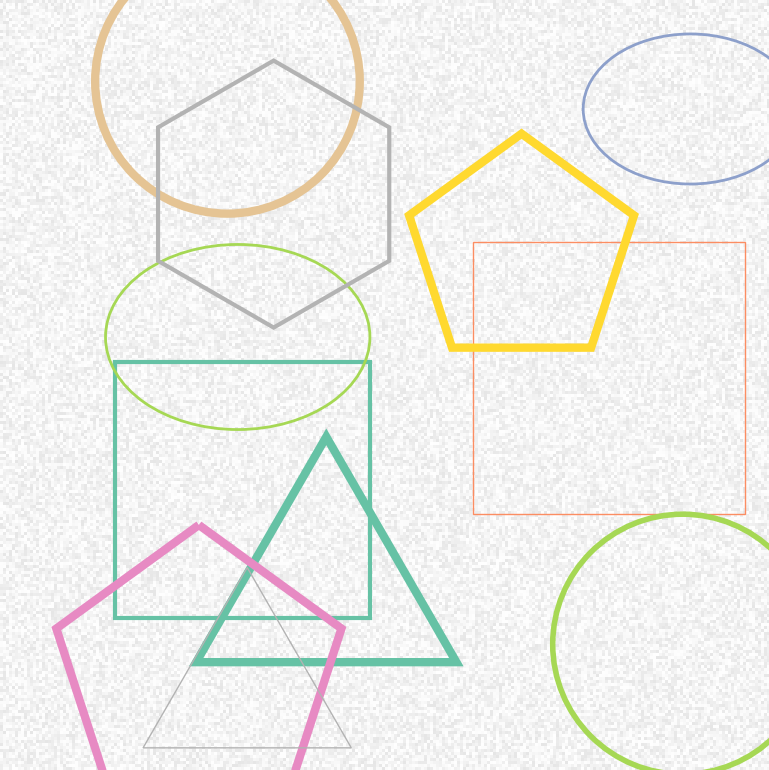[{"shape": "square", "thickness": 1.5, "radius": 0.83, "center": [0.315, 0.364]}, {"shape": "triangle", "thickness": 3, "radius": 0.98, "center": [0.424, 0.238]}, {"shape": "square", "thickness": 0.5, "radius": 0.88, "center": [0.791, 0.509]}, {"shape": "oval", "thickness": 1, "radius": 0.7, "center": [0.897, 0.858]}, {"shape": "pentagon", "thickness": 3, "radius": 0.97, "center": [0.258, 0.124]}, {"shape": "oval", "thickness": 1, "radius": 0.86, "center": [0.309, 0.562]}, {"shape": "circle", "thickness": 2, "radius": 0.84, "center": [0.887, 0.163]}, {"shape": "pentagon", "thickness": 3, "radius": 0.77, "center": [0.677, 0.673]}, {"shape": "circle", "thickness": 3, "radius": 0.86, "center": [0.295, 0.894]}, {"shape": "hexagon", "thickness": 1.5, "radius": 0.87, "center": [0.355, 0.748]}, {"shape": "triangle", "thickness": 0.5, "radius": 0.78, "center": [0.321, 0.107]}]